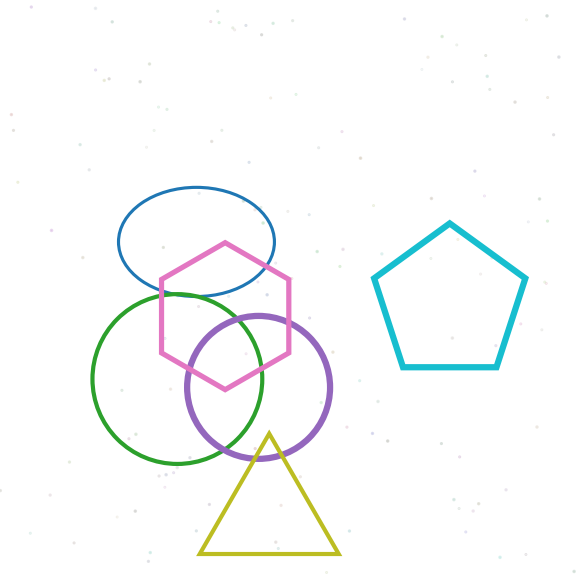[{"shape": "oval", "thickness": 1.5, "radius": 0.68, "center": [0.34, 0.58]}, {"shape": "circle", "thickness": 2, "radius": 0.74, "center": [0.307, 0.343]}, {"shape": "circle", "thickness": 3, "radius": 0.62, "center": [0.448, 0.328]}, {"shape": "hexagon", "thickness": 2.5, "radius": 0.64, "center": [0.39, 0.452]}, {"shape": "triangle", "thickness": 2, "radius": 0.69, "center": [0.466, 0.109]}, {"shape": "pentagon", "thickness": 3, "radius": 0.69, "center": [0.779, 0.475]}]